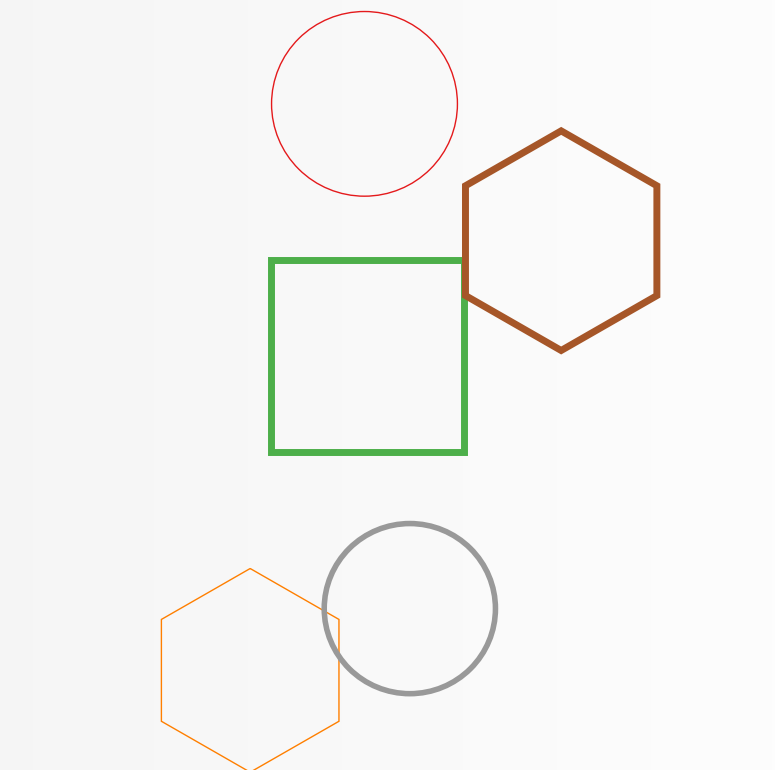[{"shape": "circle", "thickness": 0.5, "radius": 0.6, "center": [0.47, 0.865]}, {"shape": "square", "thickness": 2.5, "radius": 0.62, "center": [0.474, 0.538]}, {"shape": "hexagon", "thickness": 0.5, "radius": 0.66, "center": [0.323, 0.129]}, {"shape": "hexagon", "thickness": 2.5, "radius": 0.71, "center": [0.724, 0.687]}, {"shape": "circle", "thickness": 2, "radius": 0.55, "center": [0.529, 0.21]}]